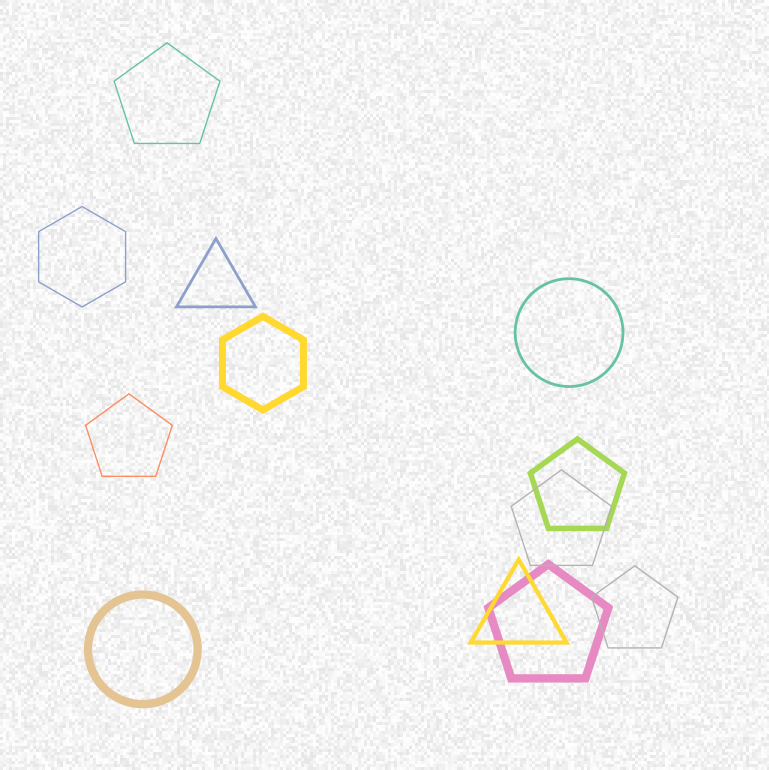[{"shape": "circle", "thickness": 1, "radius": 0.35, "center": [0.739, 0.568]}, {"shape": "pentagon", "thickness": 0.5, "radius": 0.36, "center": [0.217, 0.872]}, {"shape": "pentagon", "thickness": 0.5, "radius": 0.3, "center": [0.167, 0.429]}, {"shape": "hexagon", "thickness": 0.5, "radius": 0.33, "center": [0.107, 0.667]}, {"shape": "triangle", "thickness": 1, "radius": 0.3, "center": [0.28, 0.631]}, {"shape": "pentagon", "thickness": 3, "radius": 0.41, "center": [0.712, 0.185]}, {"shape": "pentagon", "thickness": 2, "radius": 0.32, "center": [0.75, 0.366]}, {"shape": "hexagon", "thickness": 2.5, "radius": 0.3, "center": [0.341, 0.528]}, {"shape": "triangle", "thickness": 1.5, "radius": 0.36, "center": [0.674, 0.201]}, {"shape": "circle", "thickness": 3, "radius": 0.36, "center": [0.186, 0.157]}, {"shape": "pentagon", "thickness": 0.5, "radius": 0.29, "center": [0.824, 0.206]}, {"shape": "pentagon", "thickness": 0.5, "radius": 0.34, "center": [0.729, 0.321]}]